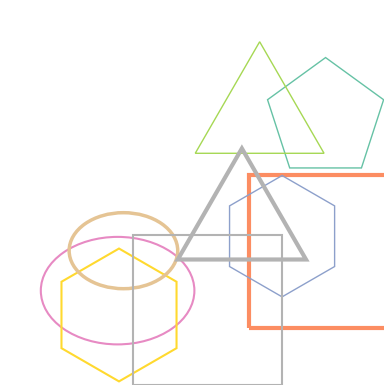[{"shape": "pentagon", "thickness": 1, "radius": 0.79, "center": [0.846, 0.692]}, {"shape": "square", "thickness": 3, "radius": 0.99, "center": [0.845, 0.347]}, {"shape": "hexagon", "thickness": 1, "radius": 0.79, "center": [0.733, 0.386]}, {"shape": "oval", "thickness": 1.5, "radius": 1.0, "center": [0.305, 0.245]}, {"shape": "triangle", "thickness": 1, "radius": 0.97, "center": [0.674, 0.698]}, {"shape": "hexagon", "thickness": 1.5, "radius": 0.86, "center": [0.309, 0.182]}, {"shape": "oval", "thickness": 2.5, "radius": 0.71, "center": [0.321, 0.349]}, {"shape": "triangle", "thickness": 3, "radius": 0.96, "center": [0.628, 0.422]}, {"shape": "square", "thickness": 1.5, "radius": 0.97, "center": [0.539, 0.194]}]